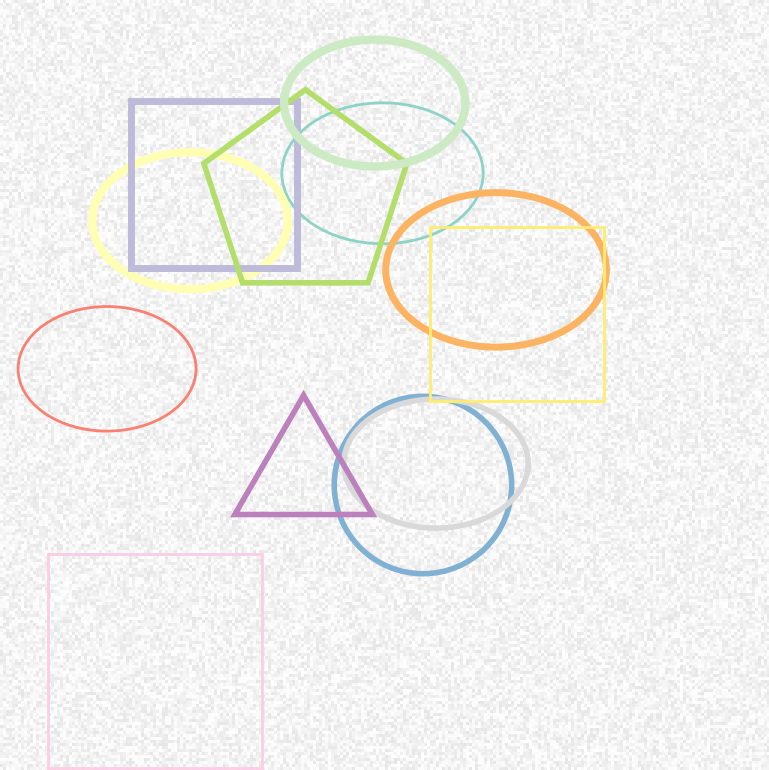[{"shape": "oval", "thickness": 1, "radius": 0.65, "center": [0.497, 0.775]}, {"shape": "oval", "thickness": 3, "radius": 0.64, "center": [0.247, 0.713]}, {"shape": "square", "thickness": 2.5, "radius": 0.54, "center": [0.278, 0.76]}, {"shape": "oval", "thickness": 1, "radius": 0.58, "center": [0.139, 0.521]}, {"shape": "circle", "thickness": 2, "radius": 0.58, "center": [0.549, 0.37]}, {"shape": "oval", "thickness": 2.5, "radius": 0.72, "center": [0.644, 0.65]}, {"shape": "pentagon", "thickness": 2, "radius": 0.69, "center": [0.397, 0.745]}, {"shape": "square", "thickness": 1, "radius": 0.7, "center": [0.201, 0.142]}, {"shape": "oval", "thickness": 2, "radius": 0.6, "center": [0.566, 0.398]}, {"shape": "triangle", "thickness": 2, "radius": 0.52, "center": [0.394, 0.383]}, {"shape": "oval", "thickness": 3, "radius": 0.59, "center": [0.487, 0.866]}, {"shape": "square", "thickness": 1, "radius": 0.56, "center": [0.672, 0.592]}]